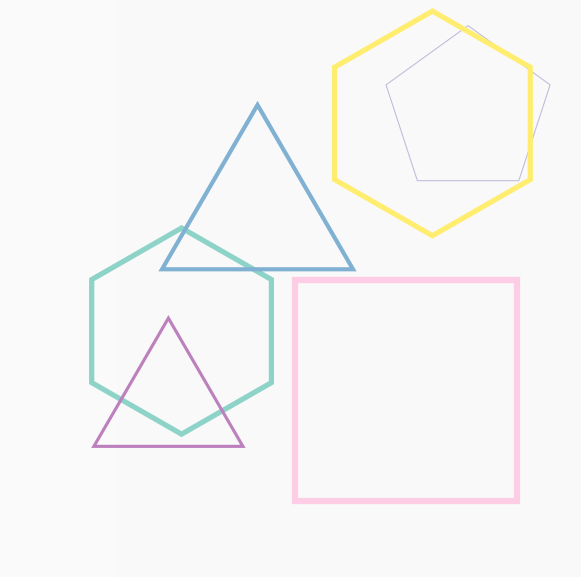[{"shape": "hexagon", "thickness": 2.5, "radius": 0.89, "center": [0.312, 0.426]}, {"shape": "pentagon", "thickness": 0.5, "radius": 0.74, "center": [0.805, 0.806]}, {"shape": "triangle", "thickness": 2, "radius": 0.95, "center": [0.443, 0.628]}, {"shape": "square", "thickness": 3, "radius": 0.95, "center": [0.699, 0.323]}, {"shape": "triangle", "thickness": 1.5, "radius": 0.74, "center": [0.29, 0.3]}, {"shape": "hexagon", "thickness": 2.5, "radius": 0.97, "center": [0.744, 0.785]}]